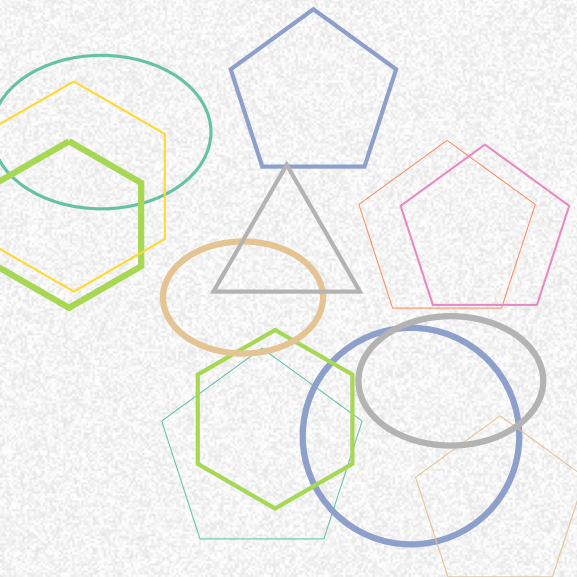[{"shape": "pentagon", "thickness": 0.5, "radius": 0.91, "center": [0.454, 0.214]}, {"shape": "oval", "thickness": 1.5, "radius": 0.95, "center": [0.175, 0.77]}, {"shape": "pentagon", "thickness": 0.5, "radius": 0.8, "center": [0.774, 0.596]}, {"shape": "pentagon", "thickness": 2, "radius": 0.75, "center": [0.543, 0.833]}, {"shape": "circle", "thickness": 3, "radius": 0.94, "center": [0.712, 0.244]}, {"shape": "pentagon", "thickness": 1, "radius": 0.77, "center": [0.84, 0.595]}, {"shape": "hexagon", "thickness": 3, "radius": 0.72, "center": [0.119, 0.61]}, {"shape": "hexagon", "thickness": 2, "radius": 0.77, "center": [0.476, 0.273]}, {"shape": "hexagon", "thickness": 1, "radius": 0.91, "center": [0.128, 0.676]}, {"shape": "oval", "thickness": 3, "radius": 0.69, "center": [0.421, 0.484]}, {"shape": "pentagon", "thickness": 0.5, "radius": 0.77, "center": [0.866, 0.125]}, {"shape": "triangle", "thickness": 2, "radius": 0.73, "center": [0.496, 0.567]}, {"shape": "oval", "thickness": 3, "radius": 0.8, "center": [0.781, 0.34]}]